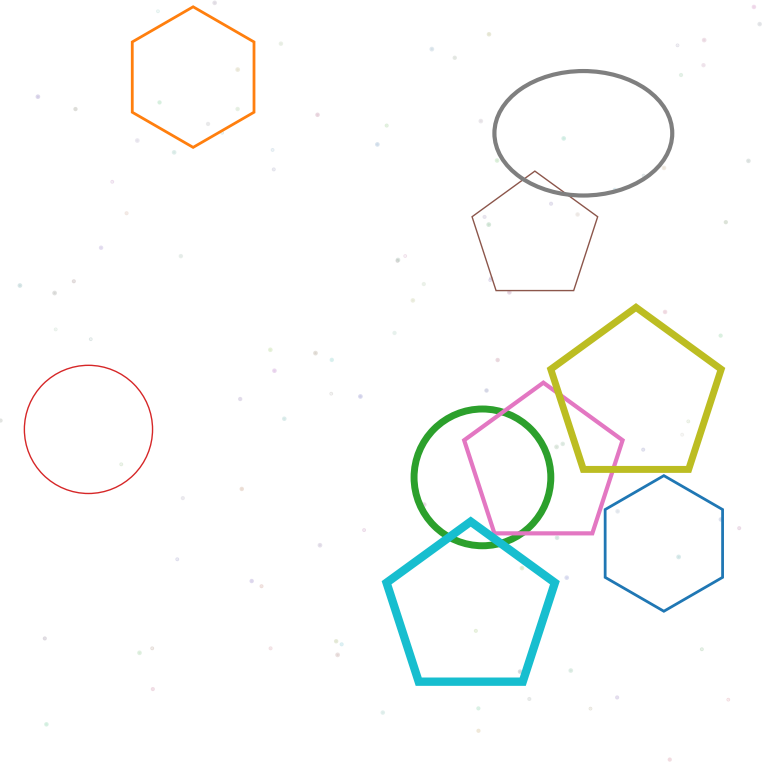[{"shape": "hexagon", "thickness": 1, "radius": 0.44, "center": [0.862, 0.294]}, {"shape": "hexagon", "thickness": 1, "radius": 0.46, "center": [0.251, 0.9]}, {"shape": "circle", "thickness": 2.5, "radius": 0.44, "center": [0.627, 0.38]}, {"shape": "circle", "thickness": 0.5, "radius": 0.42, "center": [0.115, 0.442]}, {"shape": "pentagon", "thickness": 0.5, "radius": 0.43, "center": [0.695, 0.692]}, {"shape": "pentagon", "thickness": 1.5, "radius": 0.54, "center": [0.706, 0.395]}, {"shape": "oval", "thickness": 1.5, "radius": 0.58, "center": [0.758, 0.827]}, {"shape": "pentagon", "thickness": 2.5, "radius": 0.58, "center": [0.826, 0.484]}, {"shape": "pentagon", "thickness": 3, "radius": 0.57, "center": [0.611, 0.208]}]